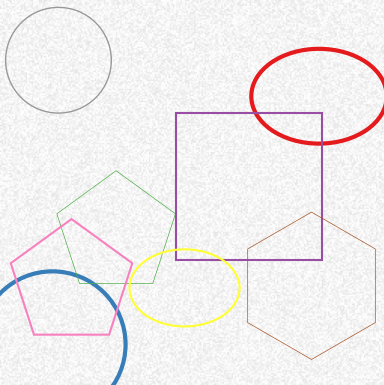[{"shape": "oval", "thickness": 3, "radius": 0.88, "center": [0.829, 0.75]}, {"shape": "circle", "thickness": 3, "radius": 0.95, "center": [0.136, 0.105]}, {"shape": "pentagon", "thickness": 0.5, "radius": 0.81, "center": [0.302, 0.395]}, {"shape": "square", "thickness": 1.5, "radius": 0.95, "center": [0.646, 0.516]}, {"shape": "oval", "thickness": 1.5, "radius": 0.72, "center": [0.479, 0.252]}, {"shape": "hexagon", "thickness": 0.5, "radius": 0.96, "center": [0.809, 0.258]}, {"shape": "pentagon", "thickness": 1.5, "radius": 0.83, "center": [0.186, 0.265]}, {"shape": "circle", "thickness": 1, "radius": 0.69, "center": [0.152, 0.844]}]